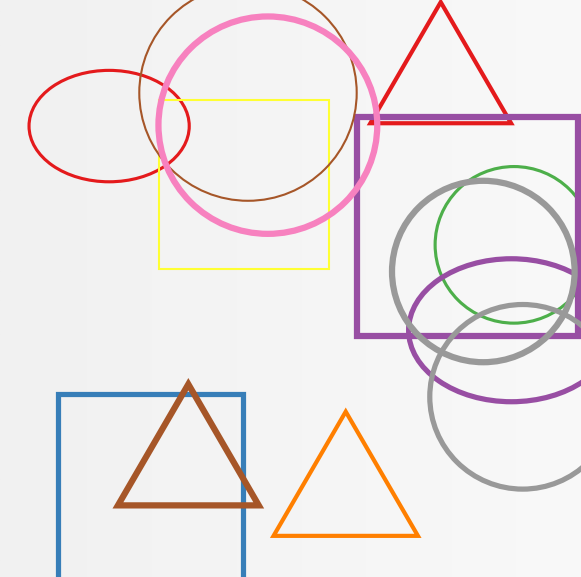[{"shape": "triangle", "thickness": 2, "radius": 0.7, "center": [0.758, 0.856]}, {"shape": "oval", "thickness": 1.5, "radius": 0.69, "center": [0.188, 0.781]}, {"shape": "square", "thickness": 2.5, "radius": 0.8, "center": [0.259, 0.157]}, {"shape": "circle", "thickness": 1.5, "radius": 0.68, "center": [0.884, 0.575]}, {"shape": "oval", "thickness": 2.5, "radius": 0.88, "center": [0.88, 0.427]}, {"shape": "square", "thickness": 3, "radius": 0.95, "center": [0.804, 0.607]}, {"shape": "triangle", "thickness": 2, "radius": 0.72, "center": [0.595, 0.143]}, {"shape": "square", "thickness": 1, "radius": 0.73, "center": [0.419, 0.679]}, {"shape": "triangle", "thickness": 3, "radius": 0.7, "center": [0.324, 0.194]}, {"shape": "circle", "thickness": 1, "radius": 0.94, "center": [0.427, 0.838]}, {"shape": "circle", "thickness": 3, "radius": 0.94, "center": [0.461, 0.782]}, {"shape": "circle", "thickness": 2.5, "radius": 0.8, "center": [0.899, 0.312]}, {"shape": "circle", "thickness": 3, "radius": 0.79, "center": [0.832, 0.529]}]